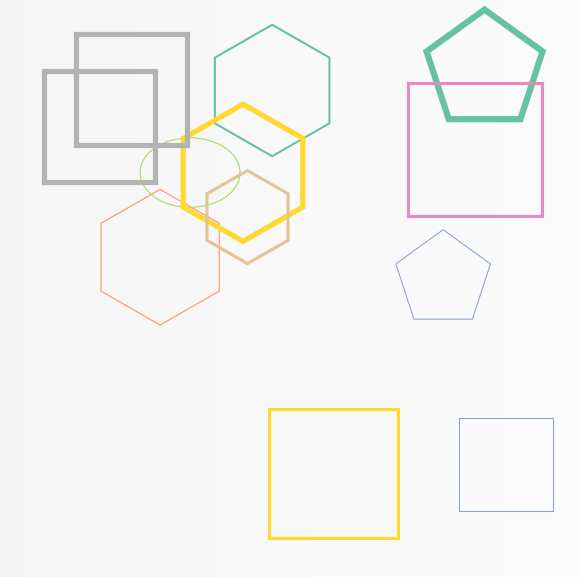[{"shape": "hexagon", "thickness": 1, "radius": 0.57, "center": [0.468, 0.842]}, {"shape": "pentagon", "thickness": 3, "radius": 0.52, "center": [0.834, 0.878]}, {"shape": "hexagon", "thickness": 0.5, "radius": 0.59, "center": [0.275, 0.554]}, {"shape": "square", "thickness": 0.5, "radius": 0.4, "center": [0.871, 0.195]}, {"shape": "pentagon", "thickness": 0.5, "radius": 0.43, "center": [0.762, 0.516]}, {"shape": "square", "thickness": 1.5, "radius": 0.58, "center": [0.818, 0.74]}, {"shape": "oval", "thickness": 0.5, "radius": 0.43, "center": [0.327, 0.7]}, {"shape": "hexagon", "thickness": 2.5, "radius": 0.59, "center": [0.418, 0.7]}, {"shape": "square", "thickness": 1.5, "radius": 0.55, "center": [0.574, 0.179]}, {"shape": "hexagon", "thickness": 1.5, "radius": 0.4, "center": [0.426, 0.623]}, {"shape": "square", "thickness": 2.5, "radius": 0.48, "center": [0.171, 0.78]}, {"shape": "square", "thickness": 2.5, "radius": 0.48, "center": [0.227, 0.844]}]